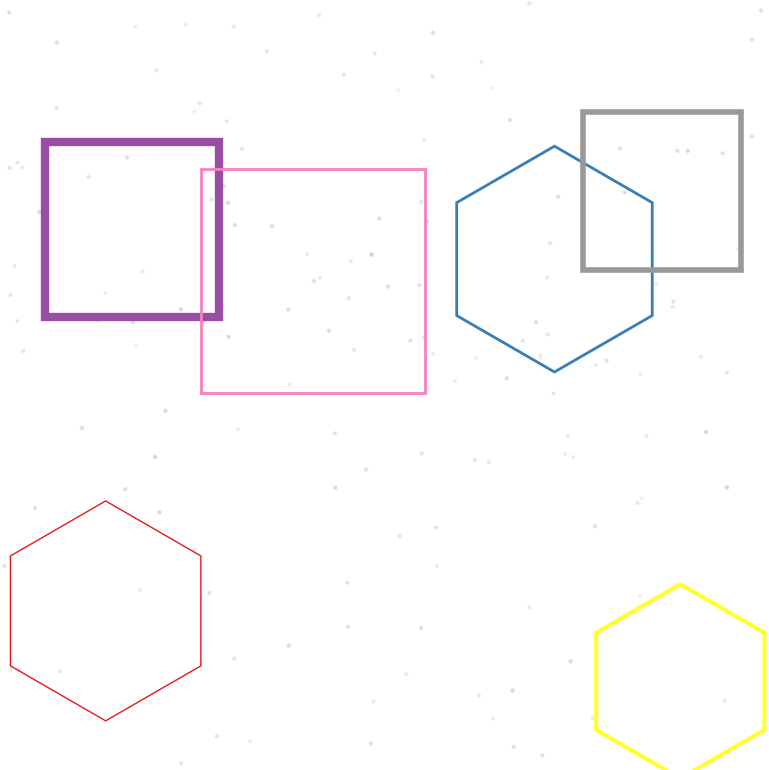[{"shape": "hexagon", "thickness": 0.5, "radius": 0.71, "center": [0.137, 0.207]}, {"shape": "hexagon", "thickness": 1, "radius": 0.73, "center": [0.72, 0.664]}, {"shape": "square", "thickness": 3, "radius": 0.57, "center": [0.171, 0.702]}, {"shape": "hexagon", "thickness": 1.5, "radius": 0.63, "center": [0.883, 0.115]}, {"shape": "square", "thickness": 1, "radius": 0.73, "center": [0.407, 0.635]}, {"shape": "square", "thickness": 2, "radius": 0.51, "center": [0.86, 0.752]}]